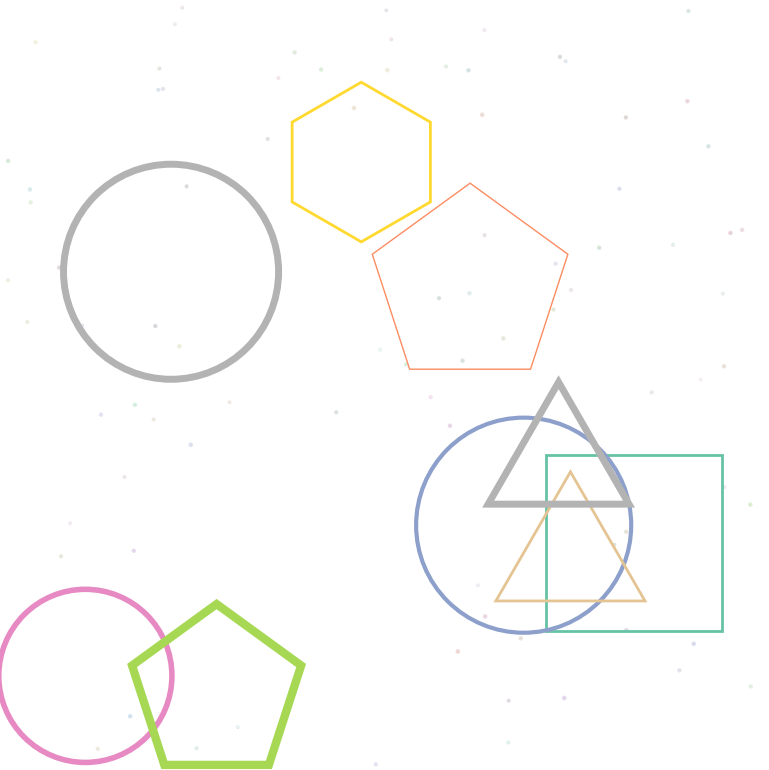[{"shape": "square", "thickness": 1, "radius": 0.57, "center": [0.824, 0.295]}, {"shape": "pentagon", "thickness": 0.5, "radius": 0.67, "center": [0.611, 0.629]}, {"shape": "circle", "thickness": 1.5, "radius": 0.7, "center": [0.68, 0.318]}, {"shape": "circle", "thickness": 2, "radius": 0.56, "center": [0.111, 0.122]}, {"shape": "pentagon", "thickness": 3, "radius": 0.58, "center": [0.281, 0.1]}, {"shape": "hexagon", "thickness": 1, "radius": 0.52, "center": [0.469, 0.79]}, {"shape": "triangle", "thickness": 1, "radius": 0.56, "center": [0.741, 0.275]}, {"shape": "triangle", "thickness": 2.5, "radius": 0.53, "center": [0.725, 0.398]}, {"shape": "circle", "thickness": 2.5, "radius": 0.7, "center": [0.222, 0.647]}]